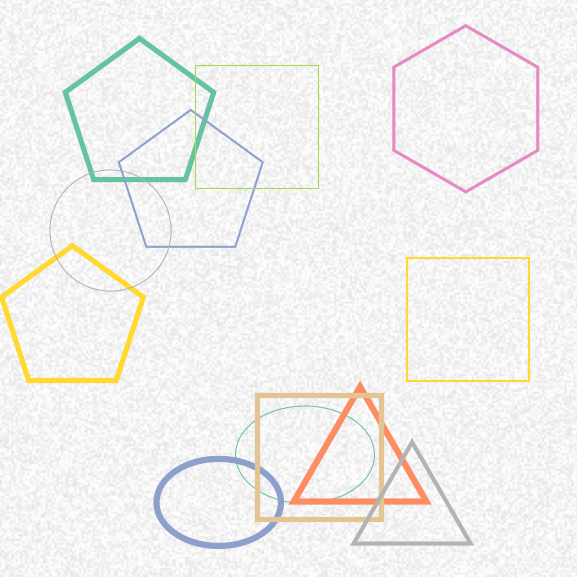[{"shape": "oval", "thickness": 0.5, "radius": 0.6, "center": [0.528, 0.212]}, {"shape": "pentagon", "thickness": 2.5, "radius": 0.68, "center": [0.242, 0.797]}, {"shape": "triangle", "thickness": 3, "radius": 0.66, "center": [0.624, 0.197]}, {"shape": "pentagon", "thickness": 1, "radius": 0.66, "center": [0.33, 0.678]}, {"shape": "oval", "thickness": 3, "radius": 0.54, "center": [0.379, 0.129]}, {"shape": "hexagon", "thickness": 1.5, "radius": 0.72, "center": [0.807, 0.811]}, {"shape": "square", "thickness": 0.5, "radius": 0.53, "center": [0.444, 0.781]}, {"shape": "square", "thickness": 1, "radius": 0.53, "center": [0.811, 0.446]}, {"shape": "pentagon", "thickness": 2.5, "radius": 0.65, "center": [0.125, 0.445]}, {"shape": "square", "thickness": 2.5, "radius": 0.54, "center": [0.552, 0.208]}, {"shape": "circle", "thickness": 0.5, "radius": 0.52, "center": [0.191, 0.6]}, {"shape": "triangle", "thickness": 2, "radius": 0.59, "center": [0.714, 0.116]}]